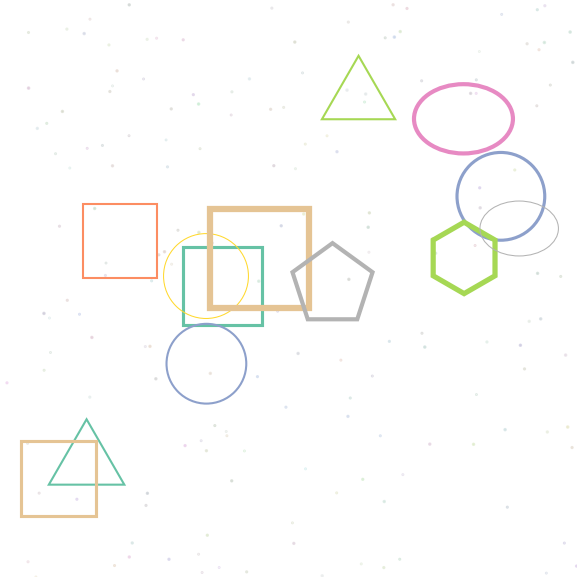[{"shape": "triangle", "thickness": 1, "radius": 0.38, "center": [0.15, 0.198]}, {"shape": "square", "thickness": 1.5, "radius": 0.34, "center": [0.385, 0.504]}, {"shape": "square", "thickness": 1, "radius": 0.32, "center": [0.208, 0.582]}, {"shape": "circle", "thickness": 1.5, "radius": 0.38, "center": [0.867, 0.659]}, {"shape": "circle", "thickness": 1, "radius": 0.35, "center": [0.357, 0.369]}, {"shape": "oval", "thickness": 2, "radius": 0.43, "center": [0.803, 0.793]}, {"shape": "hexagon", "thickness": 2.5, "radius": 0.31, "center": [0.804, 0.553]}, {"shape": "triangle", "thickness": 1, "radius": 0.37, "center": [0.621, 0.829]}, {"shape": "circle", "thickness": 0.5, "radius": 0.37, "center": [0.357, 0.521]}, {"shape": "square", "thickness": 3, "radius": 0.43, "center": [0.45, 0.552]}, {"shape": "square", "thickness": 1.5, "radius": 0.32, "center": [0.101, 0.17]}, {"shape": "pentagon", "thickness": 2, "radius": 0.36, "center": [0.576, 0.505]}, {"shape": "oval", "thickness": 0.5, "radius": 0.34, "center": [0.899, 0.603]}]